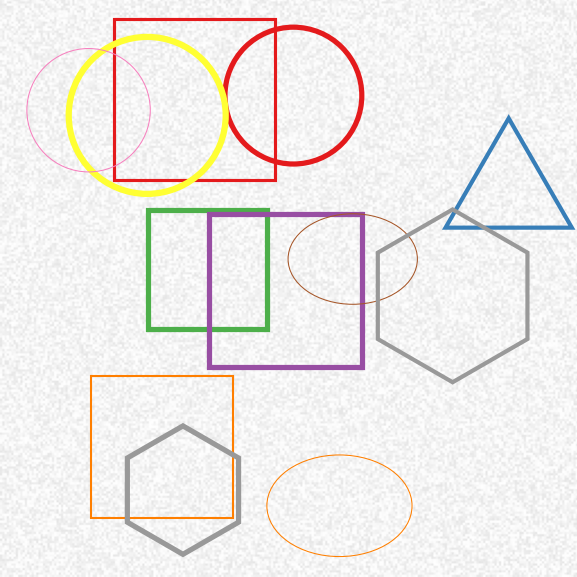[{"shape": "square", "thickness": 1.5, "radius": 0.7, "center": [0.337, 0.826]}, {"shape": "circle", "thickness": 2.5, "radius": 0.59, "center": [0.508, 0.834]}, {"shape": "triangle", "thickness": 2, "radius": 0.63, "center": [0.881, 0.668]}, {"shape": "square", "thickness": 2.5, "radius": 0.52, "center": [0.359, 0.533]}, {"shape": "square", "thickness": 2.5, "radius": 0.66, "center": [0.495, 0.496]}, {"shape": "square", "thickness": 1, "radius": 0.61, "center": [0.281, 0.226]}, {"shape": "oval", "thickness": 0.5, "radius": 0.63, "center": [0.588, 0.123]}, {"shape": "circle", "thickness": 3, "radius": 0.68, "center": [0.255, 0.799]}, {"shape": "oval", "thickness": 0.5, "radius": 0.56, "center": [0.611, 0.551]}, {"shape": "circle", "thickness": 0.5, "radius": 0.53, "center": [0.153, 0.808]}, {"shape": "hexagon", "thickness": 2.5, "radius": 0.56, "center": [0.317, 0.15]}, {"shape": "hexagon", "thickness": 2, "radius": 0.75, "center": [0.784, 0.487]}]